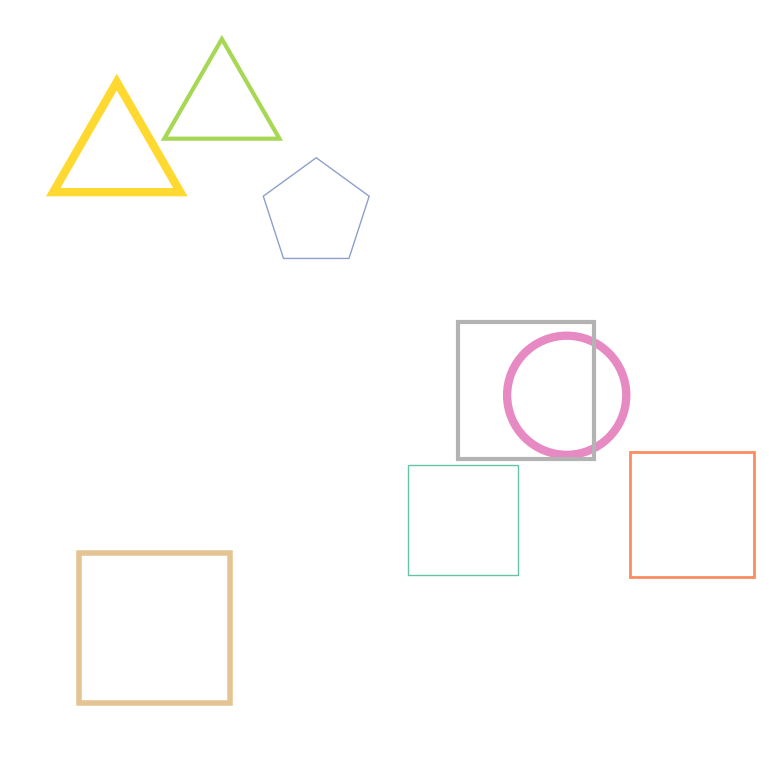[{"shape": "square", "thickness": 0.5, "radius": 0.36, "center": [0.601, 0.325]}, {"shape": "square", "thickness": 1, "radius": 0.4, "center": [0.899, 0.332]}, {"shape": "pentagon", "thickness": 0.5, "radius": 0.36, "center": [0.411, 0.723]}, {"shape": "circle", "thickness": 3, "radius": 0.39, "center": [0.736, 0.487]}, {"shape": "triangle", "thickness": 1.5, "radius": 0.43, "center": [0.288, 0.863]}, {"shape": "triangle", "thickness": 3, "radius": 0.48, "center": [0.152, 0.798]}, {"shape": "square", "thickness": 2, "radius": 0.49, "center": [0.201, 0.184]}, {"shape": "square", "thickness": 1.5, "radius": 0.44, "center": [0.683, 0.493]}]